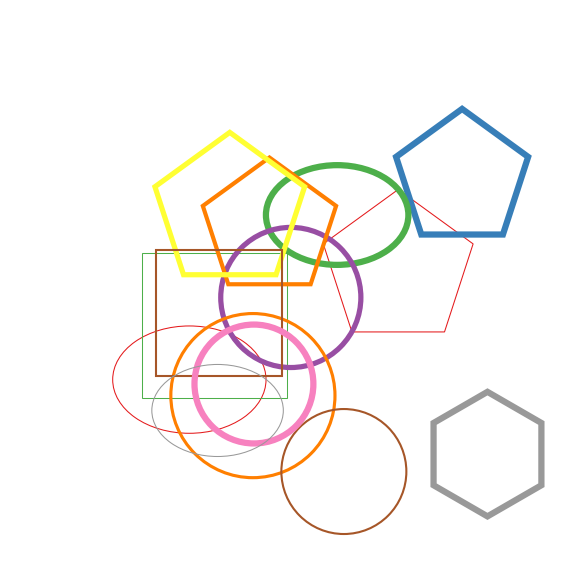[{"shape": "oval", "thickness": 0.5, "radius": 0.66, "center": [0.328, 0.342]}, {"shape": "pentagon", "thickness": 0.5, "radius": 0.68, "center": [0.69, 0.535]}, {"shape": "pentagon", "thickness": 3, "radius": 0.6, "center": [0.8, 0.69]}, {"shape": "square", "thickness": 0.5, "radius": 0.63, "center": [0.372, 0.435]}, {"shape": "oval", "thickness": 3, "radius": 0.62, "center": [0.584, 0.627]}, {"shape": "circle", "thickness": 2.5, "radius": 0.61, "center": [0.504, 0.484]}, {"shape": "pentagon", "thickness": 2, "radius": 0.61, "center": [0.467, 0.605]}, {"shape": "circle", "thickness": 1.5, "radius": 0.71, "center": [0.438, 0.314]}, {"shape": "pentagon", "thickness": 2.5, "radius": 0.68, "center": [0.398, 0.634]}, {"shape": "circle", "thickness": 1, "radius": 0.54, "center": [0.595, 0.183]}, {"shape": "square", "thickness": 1, "radius": 0.55, "center": [0.379, 0.456]}, {"shape": "circle", "thickness": 3, "radius": 0.51, "center": [0.44, 0.334]}, {"shape": "oval", "thickness": 0.5, "radius": 0.57, "center": [0.377, 0.288]}, {"shape": "hexagon", "thickness": 3, "radius": 0.54, "center": [0.844, 0.213]}]